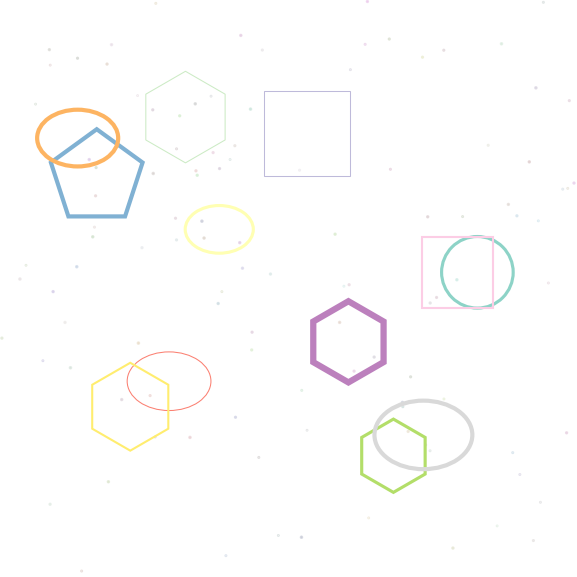[{"shape": "circle", "thickness": 1.5, "radius": 0.31, "center": [0.827, 0.528]}, {"shape": "oval", "thickness": 1.5, "radius": 0.29, "center": [0.38, 0.602]}, {"shape": "square", "thickness": 0.5, "radius": 0.37, "center": [0.531, 0.768]}, {"shape": "oval", "thickness": 0.5, "radius": 0.36, "center": [0.293, 0.339]}, {"shape": "pentagon", "thickness": 2, "radius": 0.42, "center": [0.168, 0.692]}, {"shape": "oval", "thickness": 2, "radius": 0.35, "center": [0.134, 0.76]}, {"shape": "hexagon", "thickness": 1.5, "radius": 0.32, "center": [0.681, 0.21]}, {"shape": "square", "thickness": 1, "radius": 0.31, "center": [0.792, 0.527]}, {"shape": "oval", "thickness": 2, "radius": 0.42, "center": [0.733, 0.246]}, {"shape": "hexagon", "thickness": 3, "radius": 0.35, "center": [0.603, 0.407]}, {"shape": "hexagon", "thickness": 0.5, "radius": 0.4, "center": [0.321, 0.796]}, {"shape": "hexagon", "thickness": 1, "radius": 0.38, "center": [0.226, 0.295]}]